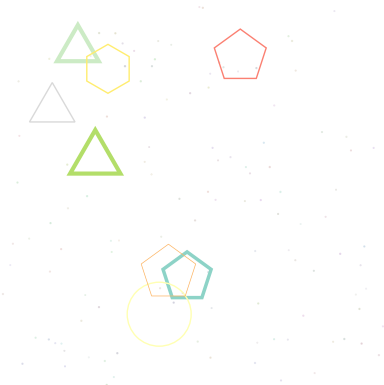[{"shape": "pentagon", "thickness": 2.5, "radius": 0.33, "center": [0.486, 0.28]}, {"shape": "circle", "thickness": 1, "radius": 0.42, "center": [0.413, 0.184]}, {"shape": "pentagon", "thickness": 1, "radius": 0.35, "center": [0.624, 0.854]}, {"shape": "pentagon", "thickness": 0.5, "radius": 0.37, "center": [0.438, 0.291]}, {"shape": "triangle", "thickness": 3, "radius": 0.38, "center": [0.247, 0.587]}, {"shape": "triangle", "thickness": 1, "radius": 0.34, "center": [0.136, 0.717]}, {"shape": "triangle", "thickness": 3, "radius": 0.31, "center": [0.202, 0.872]}, {"shape": "hexagon", "thickness": 1, "radius": 0.32, "center": [0.28, 0.821]}]